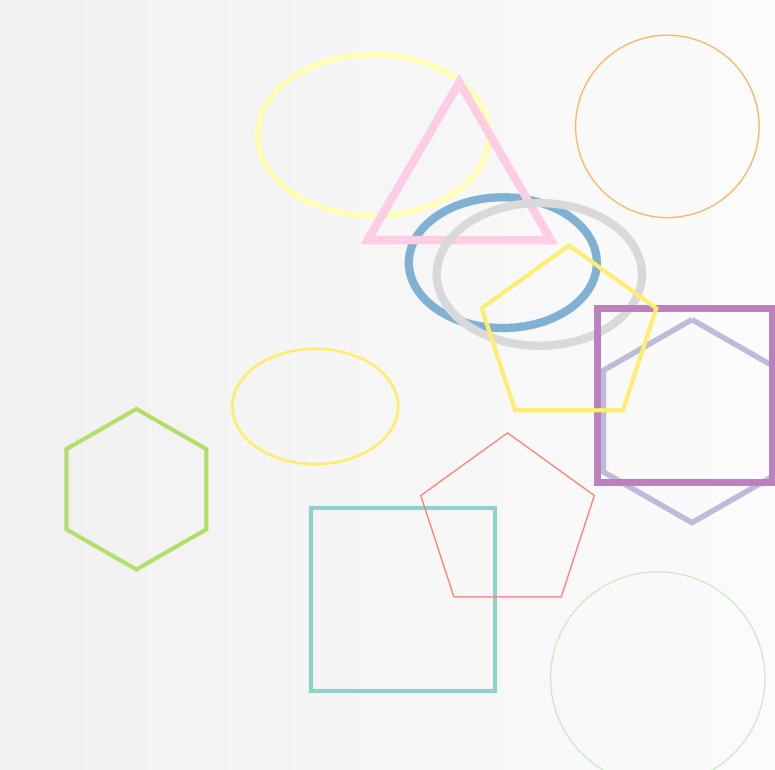[{"shape": "square", "thickness": 1.5, "radius": 0.59, "center": [0.52, 0.221]}, {"shape": "oval", "thickness": 2, "radius": 0.75, "center": [0.482, 0.825]}, {"shape": "hexagon", "thickness": 2, "radius": 0.66, "center": [0.893, 0.453]}, {"shape": "pentagon", "thickness": 0.5, "radius": 0.59, "center": [0.655, 0.32]}, {"shape": "oval", "thickness": 3, "radius": 0.61, "center": [0.649, 0.659]}, {"shape": "circle", "thickness": 0.5, "radius": 0.59, "center": [0.861, 0.836]}, {"shape": "hexagon", "thickness": 1.5, "radius": 0.52, "center": [0.176, 0.365]}, {"shape": "triangle", "thickness": 3, "radius": 0.68, "center": [0.593, 0.757]}, {"shape": "oval", "thickness": 3, "radius": 0.66, "center": [0.696, 0.644]}, {"shape": "square", "thickness": 2.5, "radius": 0.56, "center": [0.883, 0.486]}, {"shape": "circle", "thickness": 0.5, "radius": 0.69, "center": [0.849, 0.119]}, {"shape": "oval", "thickness": 1, "radius": 0.53, "center": [0.407, 0.472]}, {"shape": "pentagon", "thickness": 1.5, "radius": 0.59, "center": [0.734, 0.563]}]